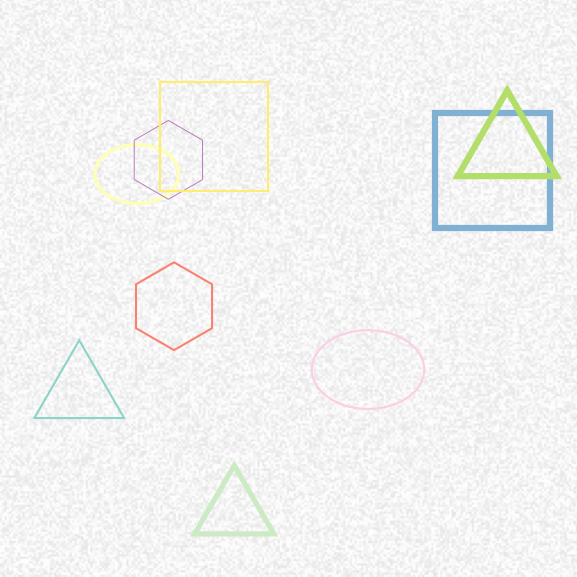[{"shape": "triangle", "thickness": 1, "radius": 0.45, "center": [0.137, 0.32]}, {"shape": "oval", "thickness": 1.5, "radius": 0.36, "center": [0.237, 0.698]}, {"shape": "hexagon", "thickness": 1, "radius": 0.38, "center": [0.301, 0.469]}, {"shape": "square", "thickness": 3, "radius": 0.5, "center": [0.853, 0.705]}, {"shape": "triangle", "thickness": 3, "radius": 0.49, "center": [0.878, 0.744]}, {"shape": "oval", "thickness": 1, "radius": 0.49, "center": [0.637, 0.359]}, {"shape": "hexagon", "thickness": 0.5, "radius": 0.34, "center": [0.292, 0.722]}, {"shape": "triangle", "thickness": 2.5, "radius": 0.4, "center": [0.406, 0.114]}, {"shape": "square", "thickness": 1, "radius": 0.47, "center": [0.371, 0.762]}]